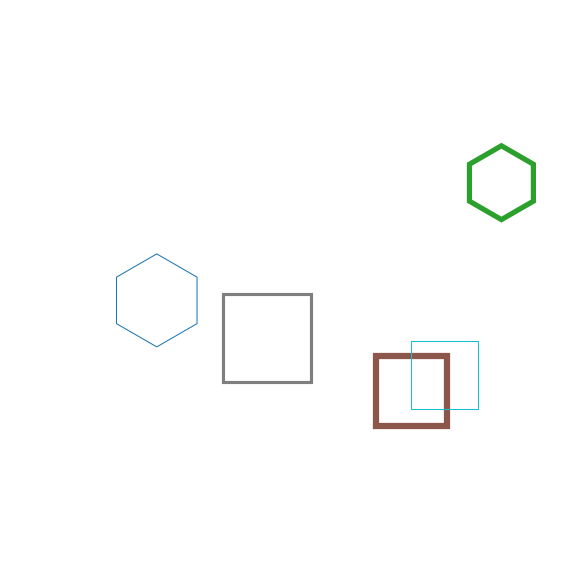[{"shape": "hexagon", "thickness": 0.5, "radius": 0.4, "center": [0.271, 0.479]}, {"shape": "hexagon", "thickness": 2.5, "radius": 0.32, "center": [0.868, 0.683]}, {"shape": "square", "thickness": 3, "radius": 0.31, "center": [0.713, 0.322]}, {"shape": "square", "thickness": 1.5, "radius": 0.38, "center": [0.462, 0.414]}, {"shape": "square", "thickness": 0.5, "radius": 0.29, "center": [0.77, 0.349]}]